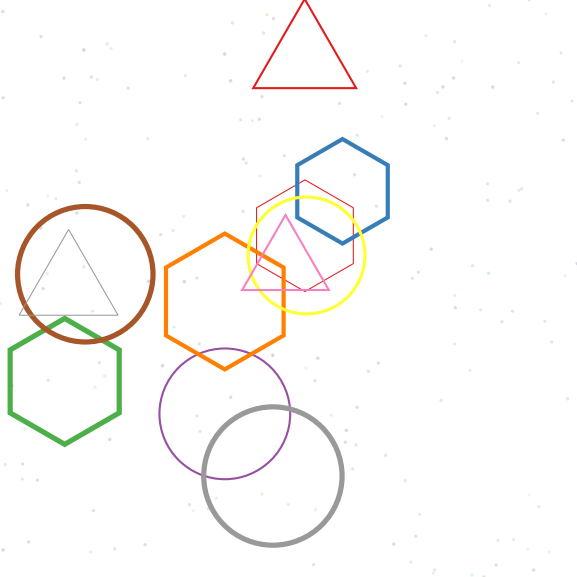[{"shape": "triangle", "thickness": 1, "radius": 0.51, "center": [0.528, 0.898]}, {"shape": "hexagon", "thickness": 0.5, "radius": 0.48, "center": [0.528, 0.591]}, {"shape": "hexagon", "thickness": 2, "radius": 0.45, "center": [0.593, 0.668]}, {"shape": "hexagon", "thickness": 2.5, "radius": 0.55, "center": [0.112, 0.339]}, {"shape": "circle", "thickness": 1, "radius": 0.57, "center": [0.389, 0.283]}, {"shape": "hexagon", "thickness": 2, "radius": 0.59, "center": [0.389, 0.477]}, {"shape": "circle", "thickness": 1.5, "radius": 0.51, "center": [0.531, 0.557]}, {"shape": "circle", "thickness": 2.5, "radius": 0.59, "center": [0.148, 0.524]}, {"shape": "triangle", "thickness": 1, "radius": 0.43, "center": [0.494, 0.54]}, {"shape": "circle", "thickness": 2.5, "radius": 0.6, "center": [0.473, 0.175]}, {"shape": "triangle", "thickness": 0.5, "radius": 0.49, "center": [0.119, 0.503]}]